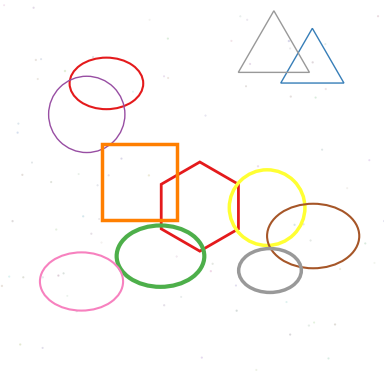[{"shape": "oval", "thickness": 1.5, "radius": 0.48, "center": [0.276, 0.783]}, {"shape": "hexagon", "thickness": 2, "radius": 0.58, "center": [0.519, 0.463]}, {"shape": "triangle", "thickness": 1, "radius": 0.47, "center": [0.811, 0.832]}, {"shape": "oval", "thickness": 3, "radius": 0.57, "center": [0.417, 0.335]}, {"shape": "circle", "thickness": 1, "radius": 0.5, "center": [0.225, 0.703]}, {"shape": "square", "thickness": 2.5, "radius": 0.49, "center": [0.363, 0.528]}, {"shape": "circle", "thickness": 2.5, "radius": 0.49, "center": [0.694, 0.461]}, {"shape": "oval", "thickness": 1.5, "radius": 0.6, "center": [0.813, 0.387]}, {"shape": "oval", "thickness": 1.5, "radius": 0.54, "center": [0.212, 0.269]}, {"shape": "triangle", "thickness": 1, "radius": 0.53, "center": [0.711, 0.865]}, {"shape": "oval", "thickness": 2.5, "radius": 0.41, "center": [0.701, 0.297]}]